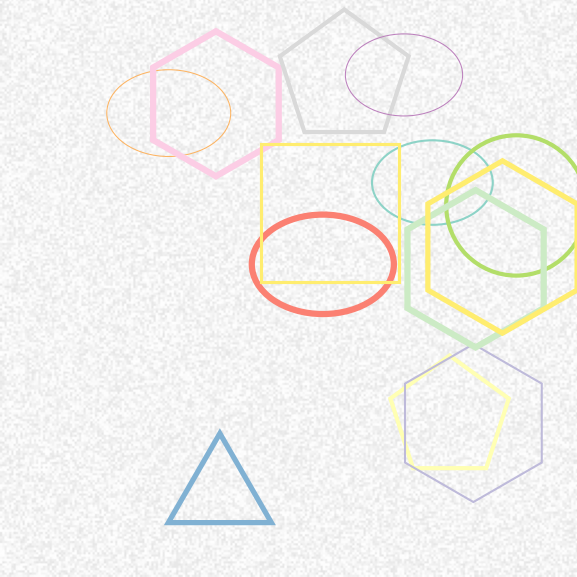[{"shape": "oval", "thickness": 1, "radius": 0.52, "center": [0.749, 0.683]}, {"shape": "pentagon", "thickness": 2, "radius": 0.54, "center": [0.779, 0.276]}, {"shape": "hexagon", "thickness": 1, "radius": 0.68, "center": [0.82, 0.267]}, {"shape": "oval", "thickness": 3, "radius": 0.61, "center": [0.559, 0.541]}, {"shape": "triangle", "thickness": 2.5, "radius": 0.51, "center": [0.381, 0.146]}, {"shape": "oval", "thickness": 0.5, "radius": 0.54, "center": [0.292, 0.803]}, {"shape": "circle", "thickness": 2, "radius": 0.61, "center": [0.894, 0.643]}, {"shape": "hexagon", "thickness": 3, "radius": 0.63, "center": [0.374, 0.819]}, {"shape": "pentagon", "thickness": 2, "radius": 0.59, "center": [0.596, 0.865]}, {"shape": "oval", "thickness": 0.5, "radius": 0.51, "center": [0.7, 0.869]}, {"shape": "hexagon", "thickness": 3, "radius": 0.68, "center": [0.823, 0.534]}, {"shape": "square", "thickness": 1.5, "radius": 0.6, "center": [0.571, 0.631]}, {"shape": "hexagon", "thickness": 2.5, "radius": 0.75, "center": [0.87, 0.571]}]